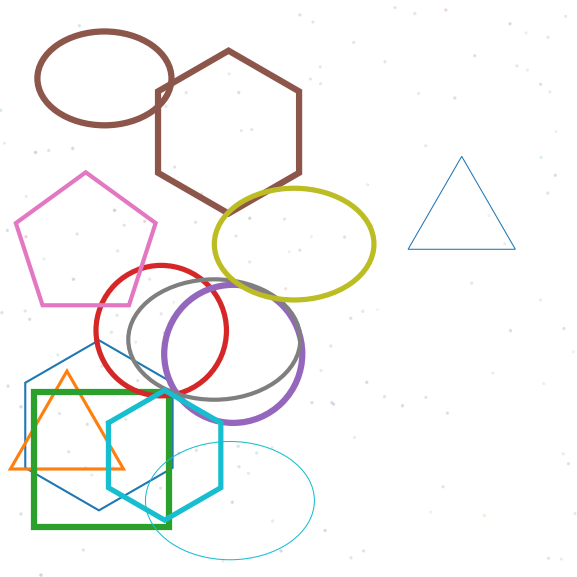[{"shape": "hexagon", "thickness": 1, "radius": 0.74, "center": [0.171, 0.263]}, {"shape": "triangle", "thickness": 0.5, "radius": 0.54, "center": [0.8, 0.621]}, {"shape": "triangle", "thickness": 1.5, "radius": 0.56, "center": [0.116, 0.244]}, {"shape": "square", "thickness": 3, "radius": 0.58, "center": [0.175, 0.203]}, {"shape": "circle", "thickness": 2.5, "radius": 0.56, "center": [0.279, 0.427]}, {"shape": "circle", "thickness": 3, "radius": 0.6, "center": [0.404, 0.386]}, {"shape": "oval", "thickness": 3, "radius": 0.58, "center": [0.181, 0.863]}, {"shape": "hexagon", "thickness": 3, "radius": 0.71, "center": [0.396, 0.77]}, {"shape": "pentagon", "thickness": 2, "radius": 0.64, "center": [0.148, 0.573]}, {"shape": "oval", "thickness": 2, "radius": 0.74, "center": [0.371, 0.411]}, {"shape": "oval", "thickness": 2.5, "radius": 0.69, "center": [0.509, 0.576]}, {"shape": "oval", "thickness": 0.5, "radius": 0.73, "center": [0.398, 0.132]}, {"shape": "hexagon", "thickness": 2.5, "radius": 0.56, "center": [0.285, 0.211]}]